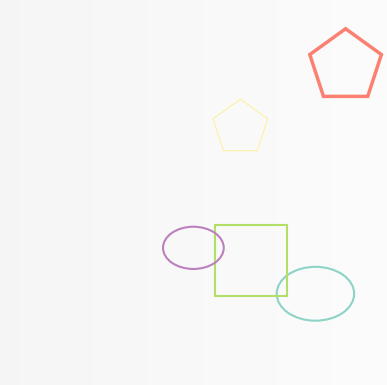[{"shape": "oval", "thickness": 1.5, "radius": 0.5, "center": [0.814, 0.237]}, {"shape": "pentagon", "thickness": 2.5, "radius": 0.49, "center": [0.892, 0.828]}, {"shape": "square", "thickness": 1.5, "radius": 0.46, "center": [0.647, 0.323]}, {"shape": "oval", "thickness": 1.5, "radius": 0.39, "center": [0.499, 0.356]}, {"shape": "pentagon", "thickness": 0.5, "radius": 0.37, "center": [0.62, 0.668]}]